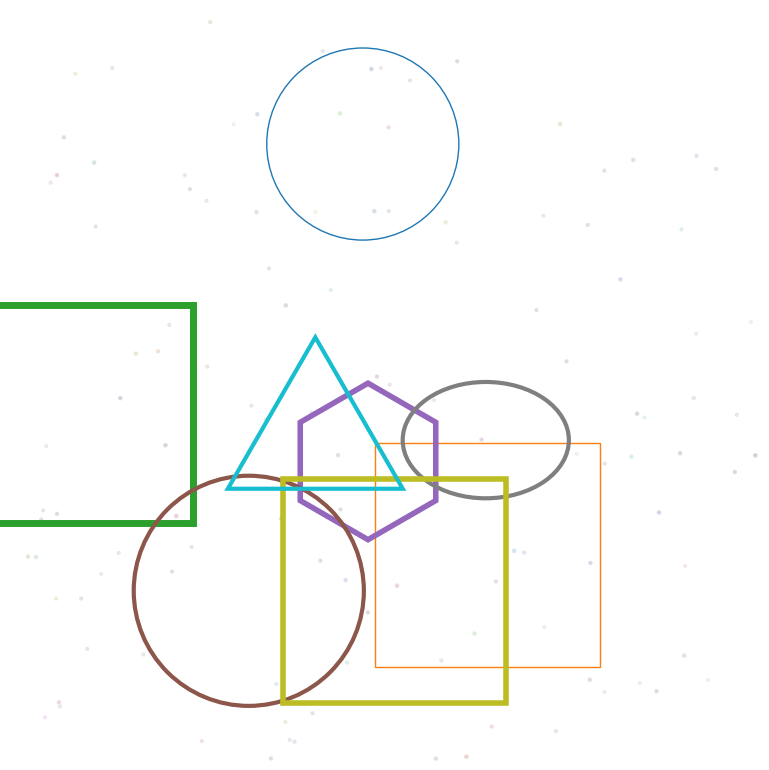[{"shape": "circle", "thickness": 0.5, "radius": 0.62, "center": [0.471, 0.813]}, {"shape": "square", "thickness": 0.5, "radius": 0.73, "center": [0.634, 0.279]}, {"shape": "square", "thickness": 2.5, "radius": 0.71, "center": [0.109, 0.463]}, {"shape": "hexagon", "thickness": 2, "radius": 0.51, "center": [0.478, 0.401]}, {"shape": "circle", "thickness": 1.5, "radius": 0.75, "center": [0.323, 0.233]}, {"shape": "oval", "thickness": 1.5, "radius": 0.54, "center": [0.631, 0.428]}, {"shape": "square", "thickness": 2, "radius": 0.72, "center": [0.513, 0.233]}, {"shape": "triangle", "thickness": 1.5, "radius": 0.66, "center": [0.409, 0.431]}]